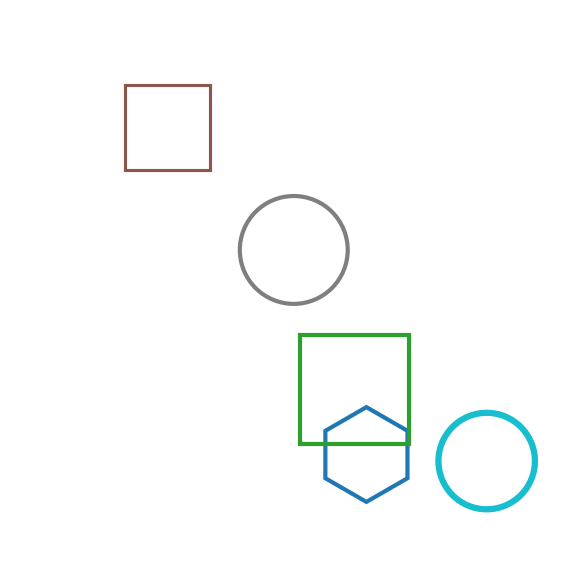[{"shape": "hexagon", "thickness": 2, "radius": 0.41, "center": [0.634, 0.212]}, {"shape": "square", "thickness": 2, "radius": 0.47, "center": [0.614, 0.325]}, {"shape": "square", "thickness": 1.5, "radius": 0.37, "center": [0.29, 0.778]}, {"shape": "circle", "thickness": 2, "radius": 0.47, "center": [0.509, 0.566]}, {"shape": "circle", "thickness": 3, "radius": 0.42, "center": [0.843, 0.201]}]